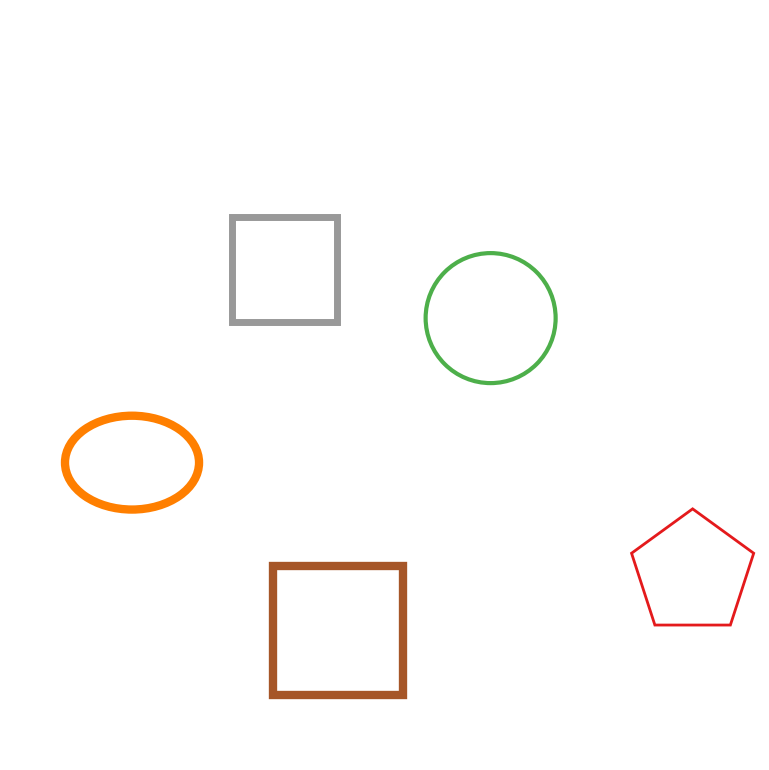[{"shape": "pentagon", "thickness": 1, "radius": 0.42, "center": [0.9, 0.256]}, {"shape": "circle", "thickness": 1.5, "radius": 0.42, "center": [0.637, 0.587]}, {"shape": "oval", "thickness": 3, "radius": 0.44, "center": [0.171, 0.399]}, {"shape": "square", "thickness": 3, "radius": 0.42, "center": [0.439, 0.181]}, {"shape": "square", "thickness": 2.5, "radius": 0.34, "center": [0.369, 0.65]}]